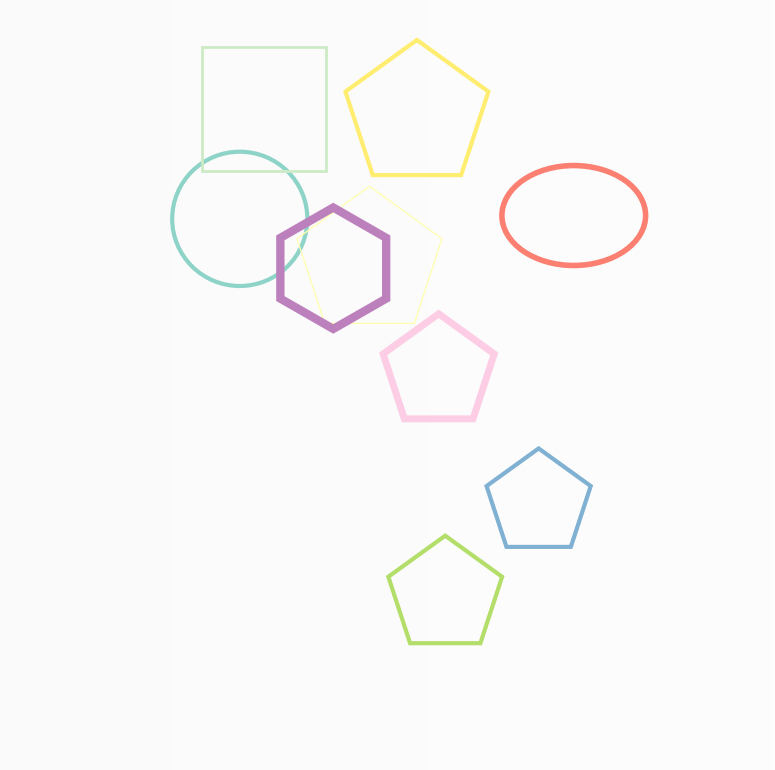[{"shape": "circle", "thickness": 1.5, "radius": 0.44, "center": [0.309, 0.716]}, {"shape": "pentagon", "thickness": 0.5, "radius": 0.49, "center": [0.477, 0.66]}, {"shape": "oval", "thickness": 2, "radius": 0.46, "center": [0.74, 0.72]}, {"shape": "pentagon", "thickness": 1.5, "radius": 0.35, "center": [0.695, 0.347]}, {"shape": "pentagon", "thickness": 1.5, "radius": 0.39, "center": [0.574, 0.227]}, {"shape": "pentagon", "thickness": 2.5, "radius": 0.38, "center": [0.566, 0.517]}, {"shape": "hexagon", "thickness": 3, "radius": 0.39, "center": [0.43, 0.652]}, {"shape": "square", "thickness": 1, "radius": 0.4, "center": [0.34, 0.858]}, {"shape": "pentagon", "thickness": 1.5, "radius": 0.48, "center": [0.538, 0.851]}]